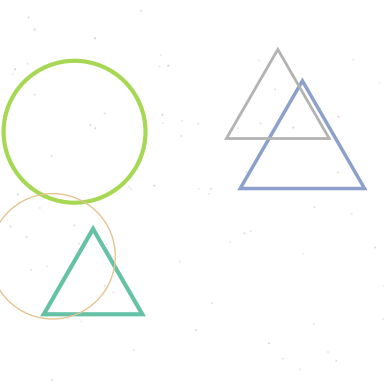[{"shape": "triangle", "thickness": 3, "radius": 0.74, "center": [0.242, 0.258]}, {"shape": "triangle", "thickness": 2.5, "radius": 0.93, "center": [0.785, 0.604]}, {"shape": "circle", "thickness": 3, "radius": 0.92, "center": [0.194, 0.658]}, {"shape": "circle", "thickness": 1, "radius": 0.81, "center": [0.137, 0.334]}, {"shape": "triangle", "thickness": 2, "radius": 0.77, "center": [0.722, 0.717]}]